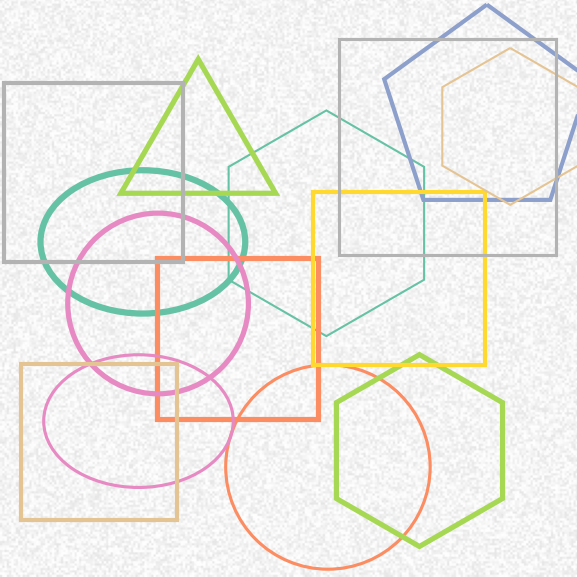[{"shape": "hexagon", "thickness": 1, "radius": 0.98, "center": [0.565, 0.612]}, {"shape": "oval", "thickness": 3, "radius": 0.89, "center": [0.247, 0.58]}, {"shape": "circle", "thickness": 1.5, "radius": 0.89, "center": [0.568, 0.191]}, {"shape": "square", "thickness": 2.5, "radius": 0.7, "center": [0.411, 0.413]}, {"shape": "pentagon", "thickness": 2, "radius": 0.93, "center": [0.843, 0.804]}, {"shape": "circle", "thickness": 2.5, "radius": 0.78, "center": [0.274, 0.474]}, {"shape": "oval", "thickness": 1.5, "radius": 0.82, "center": [0.24, 0.27]}, {"shape": "triangle", "thickness": 2.5, "radius": 0.77, "center": [0.343, 0.742]}, {"shape": "hexagon", "thickness": 2.5, "radius": 0.83, "center": [0.726, 0.219]}, {"shape": "square", "thickness": 2, "radius": 0.75, "center": [0.691, 0.516]}, {"shape": "square", "thickness": 2, "radius": 0.68, "center": [0.172, 0.234]}, {"shape": "hexagon", "thickness": 1, "radius": 0.68, "center": [0.883, 0.78]}, {"shape": "square", "thickness": 2, "radius": 0.78, "center": [0.162, 0.7]}, {"shape": "square", "thickness": 1.5, "radius": 0.94, "center": [0.775, 0.744]}]